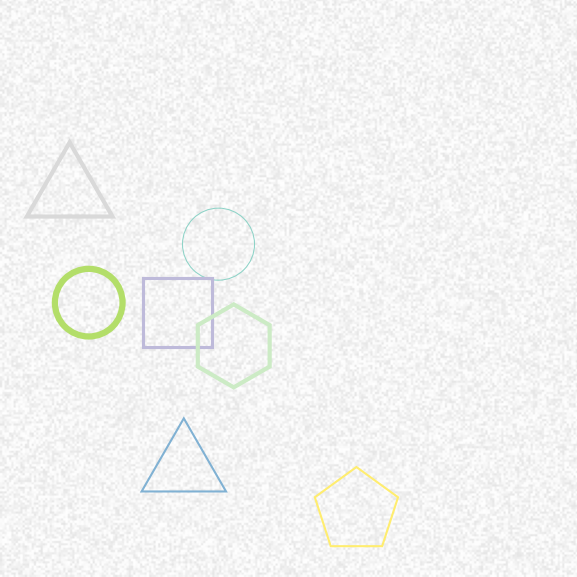[{"shape": "circle", "thickness": 0.5, "radius": 0.31, "center": [0.378, 0.576]}, {"shape": "square", "thickness": 1.5, "radius": 0.3, "center": [0.307, 0.458]}, {"shape": "triangle", "thickness": 1, "radius": 0.42, "center": [0.318, 0.19]}, {"shape": "circle", "thickness": 3, "radius": 0.29, "center": [0.154, 0.475]}, {"shape": "triangle", "thickness": 2, "radius": 0.43, "center": [0.121, 0.667]}, {"shape": "hexagon", "thickness": 2, "radius": 0.36, "center": [0.405, 0.4]}, {"shape": "pentagon", "thickness": 1, "radius": 0.38, "center": [0.617, 0.115]}]